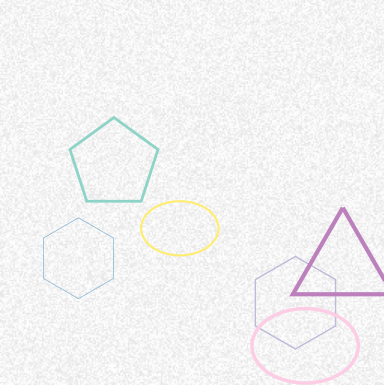[{"shape": "pentagon", "thickness": 2, "radius": 0.6, "center": [0.296, 0.575]}, {"shape": "hexagon", "thickness": 1, "radius": 0.6, "center": [0.767, 0.214]}, {"shape": "hexagon", "thickness": 0.5, "radius": 0.53, "center": [0.204, 0.329]}, {"shape": "oval", "thickness": 2.5, "radius": 0.69, "center": [0.792, 0.102]}, {"shape": "triangle", "thickness": 3, "radius": 0.75, "center": [0.89, 0.311]}, {"shape": "oval", "thickness": 1.5, "radius": 0.5, "center": [0.467, 0.407]}]